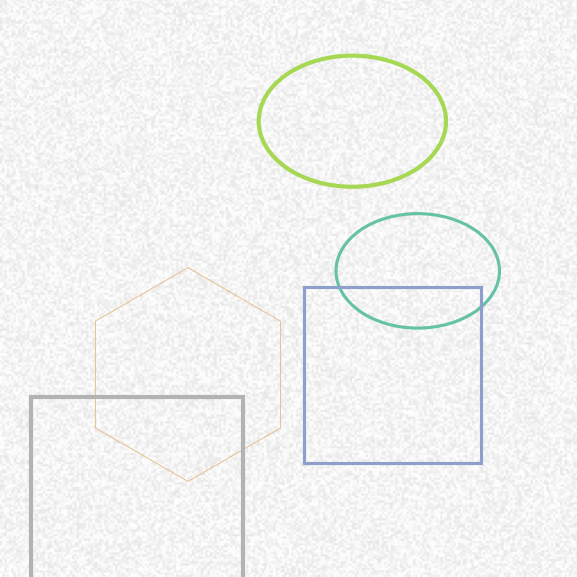[{"shape": "oval", "thickness": 1.5, "radius": 0.71, "center": [0.723, 0.53]}, {"shape": "square", "thickness": 1.5, "radius": 0.76, "center": [0.679, 0.35]}, {"shape": "oval", "thickness": 2, "radius": 0.81, "center": [0.61, 0.789]}, {"shape": "hexagon", "thickness": 0.5, "radius": 0.93, "center": [0.325, 0.351]}, {"shape": "square", "thickness": 2, "radius": 0.92, "center": [0.237, 0.129]}]